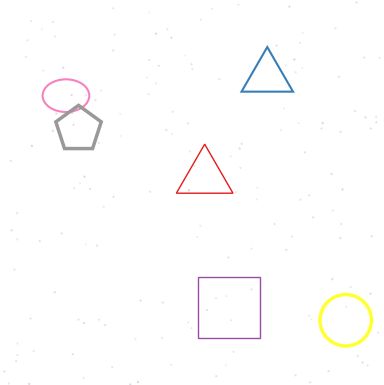[{"shape": "triangle", "thickness": 1, "radius": 0.42, "center": [0.532, 0.541]}, {"shape": "triangle", "thickness": 1.5, "radius": 0.39, "center": [0.694, 0.801]}, {"shape": "square", "thickness": 1, "radius": 0.4, "center": [0.594, 0.202]}, {"shape": "circle", "thickness": 2.5, "radius": 0.33, "center": [0.898, 0.168]}, {"shape": "oval", "thickness": 1.5, "radius": 0.3, "center": [0.171, 0.752]}, {"shape": "pentagon", "thickness": 2.5, "radius": 0.31, "center": [0.204, 0.664]}]